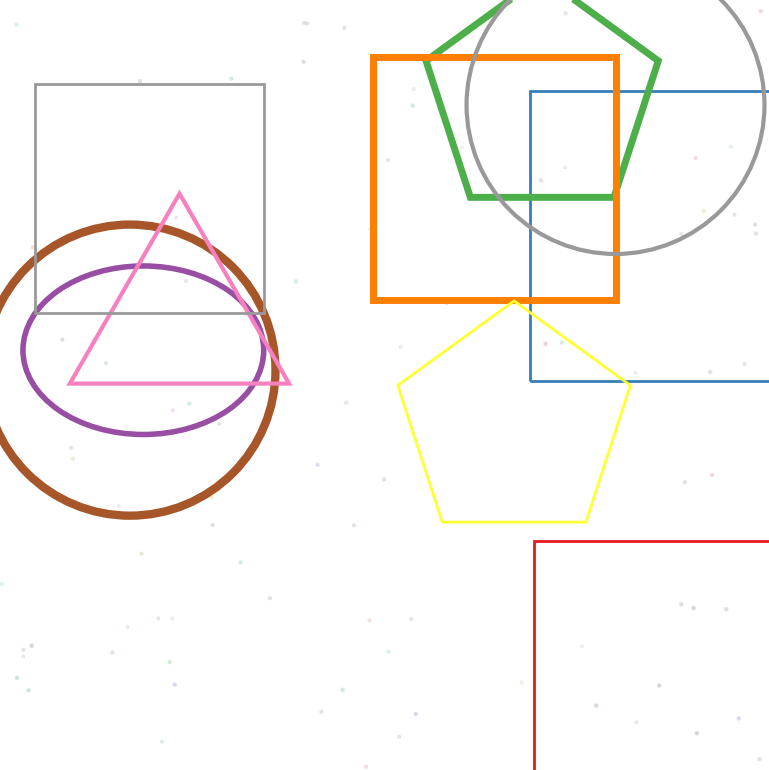[{"shape": "square", "thickness": 1, "radius": 0.92, "center": [0.878, 0.112]}, {"shape": "square", "thickness": 1, "radius": 0.94, "center": [0.877, 0.693]}, {"shape": "pentagon", "thickness": 2.5, "radius": 0.79, "center": [0.704, 0.872]}, {"shape": "oval", "thickness": 2, "radius": 0.78, "center": [0.186, 0.545]}, {"shape": "square", "thickness": 2.5, "radius": 0.79, "center": [0.642, 0.768]}, {"shape": "pentagon", "thickness": 1, "radius": 0.79, "center": [0.668, 0.45]}, {"shape": "circle", "thickness": 3, "radius": 0.95, "center": [0.169, 0.519]}, {"shape": "triangle", "thickness": 1.5, "radius": 0.82, "center": [0.233, 0.584]}, {"shape": "square", "thickness": 1, "radius": 0.74, "center": [0.194, 0.742]}, {"shape": "circle", "thickness": 1.5, "radius": 0.97, "center": [0.799, 0.864]}]